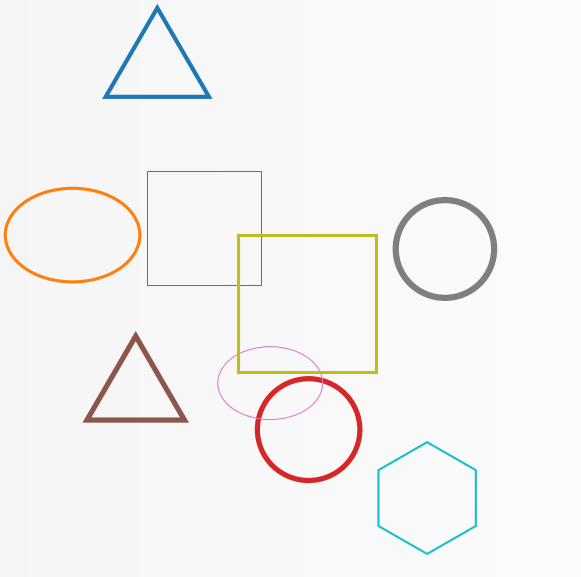[{"shape": "triangle", "thickness": 2, "radius": 0.51, "center": [0.271, 0.883]}, {"shape": "oval", "thickness": 1.5, "radius": 0.58, "center": [0.125, 0.592]}, {"shape": "square", "thickness": 0.5, "radius": 0.49, "center": [0.351, 0.604]}, {"shape": "circle", "thickness": 2.5, "radius": 0.44, "center": [0.531, 0.255]}, {"shape": "triangle", "thickness": 2.5, "radius": 0.48, "center": [0.233, 0.32]}, {"shape": "oval", "thickness": 0.5, "radius": 0.45, "center": [0.465, 0.336]}, {"shape": "circle", "thickness": 3, "radius": 0.42, "center": [0.765, 0.568]}, {"shape": "square", "thickness": 1.5, "radius": 0.59, "center": [0.528, 0.474]}, {"shape": "hexagon", "thickness": 1, "radius": 0.48, "center": [0.735, 0.137]}]